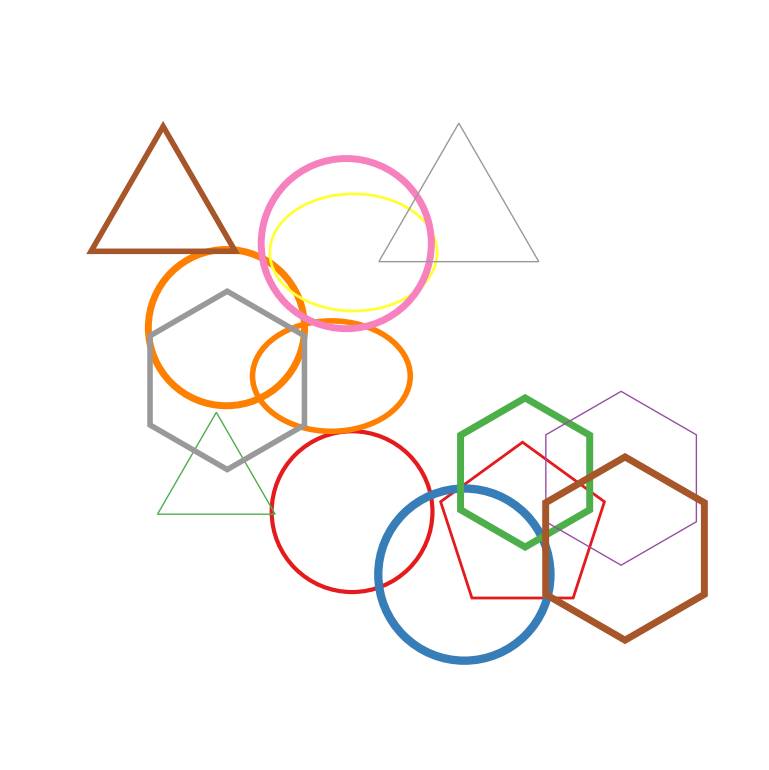[{"shape": "circle", "thickness": 1.5, "radius": 0.52, "center": [0.457, 0.336]}, {"shape": "pentagon", "thickness": 1, "radius": 0.56, "center": [0.679, 0.314]}, {"shape": "circle", "thickness": 3, "radius": 0.56, "center": [0.603, 0.254]}, {"shape": "triangle", "thickness": 0.5, "radius": 0.44, "center": [0.281, 0.376]}, {"shape": "hexagon", "thickness": 2.5, "radius": 0.48, "center": [0.682, 0.386]}, {"shape": "hexagon", "thickness": 0.5, "radius": 0.56, "center": [0.807, 0.379]}, {"shape": "oval", "thickness": 2, "radius": 0.51, "center": [0.43, 0.512]}, {"shape": "circle", "thickness": 2.5, "radius": 0.51, "center": [0.294, 0.575]}, {"shape": "oval", "thickness": 1, "radius": 0.54, "center": [0.459, 0.672]}, {"shape": "triangle", "thickness": 2, "radius": 0.54, "center": [0.212, 0.728]}, {"shape": "hexagon", "thickness": 2.5, "radius": 0.59, "center": [0.812, 0.288]}, {"shape": "circle", "thickness": 2.5, "radius": 0.55, "center": [0.45, 0.684]}, {"shape": "hexagon", "thickness": 2, "radius": 0.58, "center": [0.295, 0.506]}, {"shape": "triangle", "thickness": 0.5, "radius": 0.6, "center": [0.596, 0.72]}]